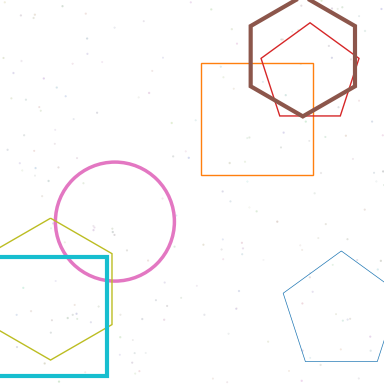[{"shape": "pentagon", "thickness": 0.5, "radius": 0.79, "center": [0.887, 0.189]}, {"shape": "square", "thickness": 1, "radius": 0.73, "center": [0.667, 0.69]}, {"shape": "pentagon", "thickness": 1, "radius": 0.67, "center": [0.805, 0.807]}, {"shape": "hexagon", "thickness": 3, "radius": 0.78, "center": [0.787, 0.854]}, {"shape": "circle", "thickness": 2.5, "radius": 0.77, "center": [0.298, 0.424]}, {"shape": "hexagon", "thickness": 1, "radius": 0.92, "center": [0.131, 0.249]}, {"shape": "square", "thickness": 3, "radius": 0.77, "center": [0.123, 0.178]}]